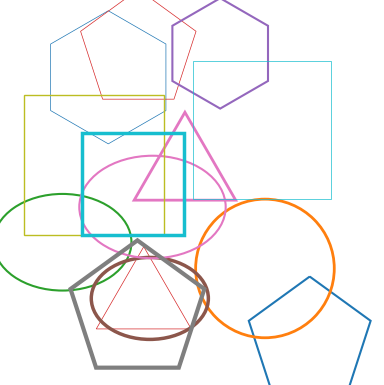[{"shape": "pentagon", "thickness": 1.5, "radius": 0.83, "center": [0.804, 0.115]}, {"shape": "hexagon", "thickness": 0.5, "radius": 0.86, "center": [0.281, 0.799]}, {"shape": "circle", "thickness": 2, "radius": 0.9, "center": [0.688, 0.303]}, {"shape": "oval", "thickness": 1.5, "radius": 0.9, "center": [0.162, 0.371]}, {"shape": "triangle", "thickness": 0.5, "radius": 0.71, "center": [0.373, 0.217]}, {"shape": "pentagon", "thickness": 0.5, "radius": 0.79, "center": [0.359, 0.87]}, {"shape": "hexagon", "thickness": 1.5, "radius": 0.72, "center": [0.572, 0.861]}, {"shape": "oval", "thickness": 2.5, "radius": 0.76, "center": [0.389, 0.225]}, {"shape": "oval", "thickness": 1.5, "radius": 0.95, "center": [0.396, 0.462]}, {"shape": "triangle", "thickness": 2, "radius": 0.76, "center": [0.48, 0.556]}, {"shape": "pentagon", "thickness": 3, "radius": 0.91, "center": [0.357, 0.193]}, {"shape": "square", "thickness": 1, "radius": 0.9, "center": [0.244, 0.571]}, {"shape": "square", "thickness": 2.5, "radius": 0.67, "center": [0.345, 0.522]}, {"shape": "square", "thickness": 0.5, "radius": 0.9, "center": [0.68, 0.662]}]